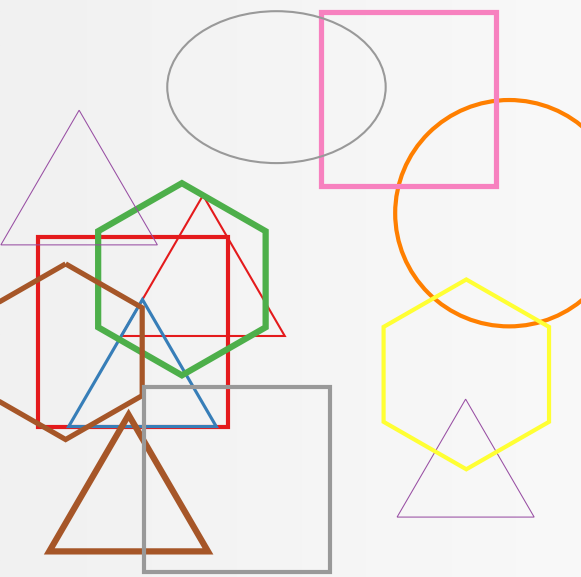[{"shape": "square", "thickness": 2, "radius": 0.82, "center": [0.229, 0.424]}, {"shape": "triangle", "thickness": 1, "radius": 0.81, "center": [0.349, 0.499]}, {"shape": "triangle", "thickness": 1.5, "radius": 0.73, "center": [0.245, 0.334]}, {"shape": "hexagon", "thickness": 3, "radius": 0.83, "center": [0.313, 0.516]}, {"shape": "triangle", "thickness": 0.5, "radius": 0.68, "center": [0.801, 0.172]}, {"shape": "triangle", "thickness": 0.5, "radius": 0.78, "center": [0.136, 0.653]}, {"shape": "circle", "thickness": 2, "radius": 0.98, "center": [0.876, 0.63]}, {"shape": "hexagon", "thickness": 2, "radius": 0.82, "center": [0.802, 0.351]}, {"shape": "hexagon", "thickness": 2.5, "radius": 0.76, "center": [0.113, 0.39]}, {"shape": "triangle", "thickness": 3, "radius": 0.79, "center": [0.221, 0.123]}, {"shape": "square", "thickness": 2.5, "radius": 0.76, "center": [0.702, 0.828]}, {"shape": "oval", "thickness": 1, "radius": 0.94, "center": [0.476, 0.848]}, {"shape": "square", "thickness": 2, "radius": 0.8, "center": [0.408, 0.169]}]